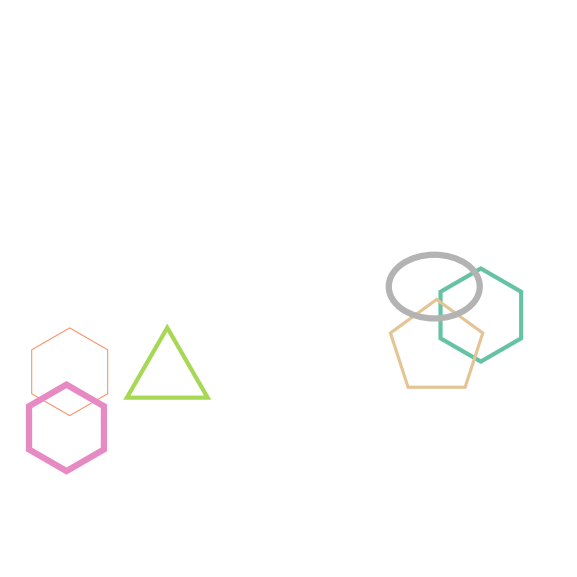[{"shape": "hexagon", "thickness": 2, "radius": 0.4, "center": [0.833, 0.454]}, {"shape": "hexagon", "thickness": 0.5, "radius": 0.38, "center": [0.121, 0.355]}, {"shape": "hexagon", "thickness": 3, "radius": 0.37, "center": [0.115, 0.258]}, {"shape": "triangle", "thickness": 2, "radius": 0.4, "center": [0.29, 0.351]}, {"shape": "pentagon", "thickness": 1.5, "radius": 0.42, "center": [0.756, 0.397]}, {"shape": "oval", "thickness": 3, "radius": 0.39, "center": [0.752, 0.503]}]